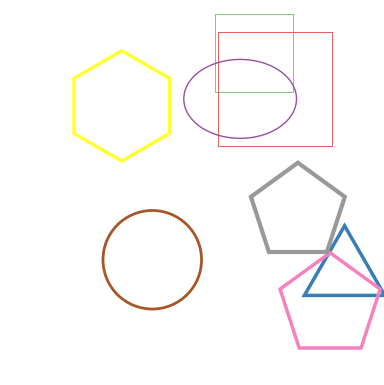[{"shape": "square", "thickness": 0.5, "radius": 0.74, "center": [0.715, 0.768]}, {"shape": "triangle", "thickness": 2.5, "radius": 0.6, "center": [0.895, 0.293]}, {"shape": "square", "thickness": 0.5, "radius": 0.5, "center": [0.66, 0.862]}, {"shape": "oval", "thickness": 1, "radius": 0.73, "center": [0.624, 0.743]}, {"shape": "hexagon", "thickness": 2.5, "radius": 0.72, "center": [0.316, 0.725]}, {"shape": "circle", "thickness": 2, "radius": 0.64, "center": [0.395, 0.325]}, {"shape": "pentagon", "thickness": 2.5, "radius": 0.68, "center": [0.857, 0.207]}, {"shape": "pentagon", "thickness": 3, "radius": 0.64, "center": [0.774, 0.449]}]